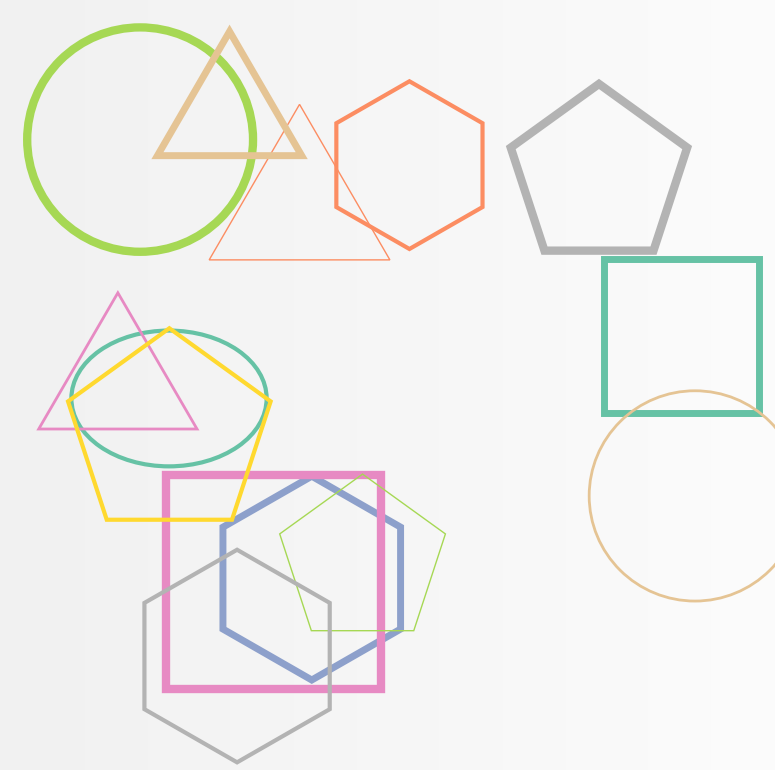[{"shape": "oval", "thickness": 1.5, "radius": 0.63, "center": [0.218, 0.483]}, {"shape": "square", "thickness": 2.5, "radius": 0.5, "center": [0.879, 0.563]}, {"shape": "triangle", "thickness": 0.5, "radius": 0.67, "center": [0.387, 0.73]}, {"shape": "hexagon", "thickness": 1.5, "radius": 0.54, "center": [0.528, 0.786]}, {"shape": "hexagon", "thickness": 2.5, "radius": 0.66, "center": [0.402, 0.249]}, {"shape": "triangle", "thickness": 1, "radius": 0.59, "center": [0.152, 0.502]}, {"shape": "square", "thickness": 3, "radius": 0.69, "center": [0.353, 0.244]}, {"shape": "pentagon", "thickness": 0.5, "radius": 0.56, "center": [0.468, 0.272]}, {"shape": "circle", "thickness": 3, "radius": 0.73, "center": [0.181, 0.819]}, {"shape": "pentagon", "thickness": 1.5, "radius": 0.69, "center": [0.219, 0.436]}, {"shape": "triangle", "thickness": 2.5, "radius": 0.54, "center": [0.296, 0.852]}, {"shape": "circle", "thickness": 1, "radius": 0.68, "center": [0.897, 0.356]}, {"shape": "hexagon", "thickness": 1.5, "radius": 0.69, "center": [0.306, 0.148]}, {"shape": "pentagon", "thickness": 3, "radius": 0.6, "center": [0.773, 0.771]}]